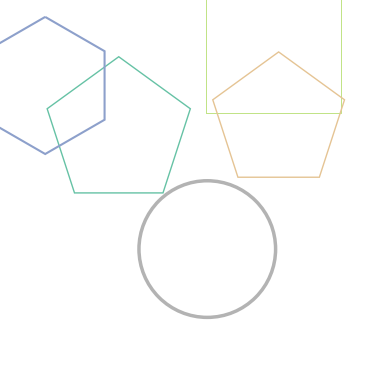[{"shape": "pentagon", "thickness": 1, "radius": 0.98, "center": [0.308, 0.657]}, {"shape": "hexagon", "thickness": 1.5, "radius": 0.89, "center": [0.117, 0.778]}, {"shape": "square", "thickness": 0.5, "radius": 0.88, "center": [0.71, 0.882]}, {"shape": "pentagon", "thickness": 1, "radius": 0.9, "center": [0.724, 0.685]}, {"shape": "circle", "thickness": 2.5, "radius": 0.89, "center": [0.538, 0.353]}]